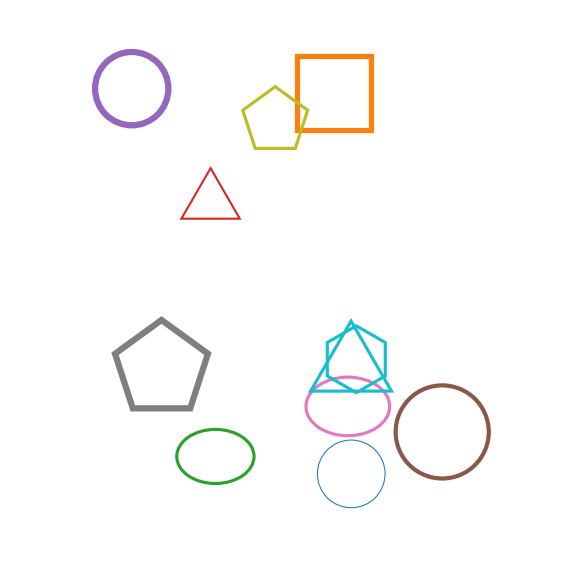[{"shape": "circle", "thickness": 0.5, "radius": 0.29, "center": [0.608, 0.179]}, {"shape": "square", "thickness": 2.5, "radius": 0.32, "center": [0.579, 0.838]}, {"shape": "oval", "thickness": 1.5, "radius": 0.33, "center": [0.373, 0.209]}, {"shape": "triangle", "thickness": 1, "radius": 0.29, "center": [0.365, 0.65]}, {"shape": "circle", "thickness": 3, "radius": 0.32, "center": [0.228, 0.846]}, {"shape": "circle", "thickness": 2, "radius": 0.4, "center": [0.766, 0.251]}, {"shape": "oval", "thickness": 1.5, "radius": 0.36, "center": [0.602, 0.295]}, {"shape": "pentagon", "thickness": 3, "radius": 0.42, "center": [0.28, 0.36]}, {"shape": "pentagon", "thickness": 1.5, "radius": 0.3, "center": [0.477, 0.79]}, {"shape": "hexagon", "thickness": 1.5, "radius": 0.29, "center": [0.617, 0.377]}, {"shape": "triangle", "thickness": 1.5, "radius": 0.4, "center": [0.608, 0.362]}]